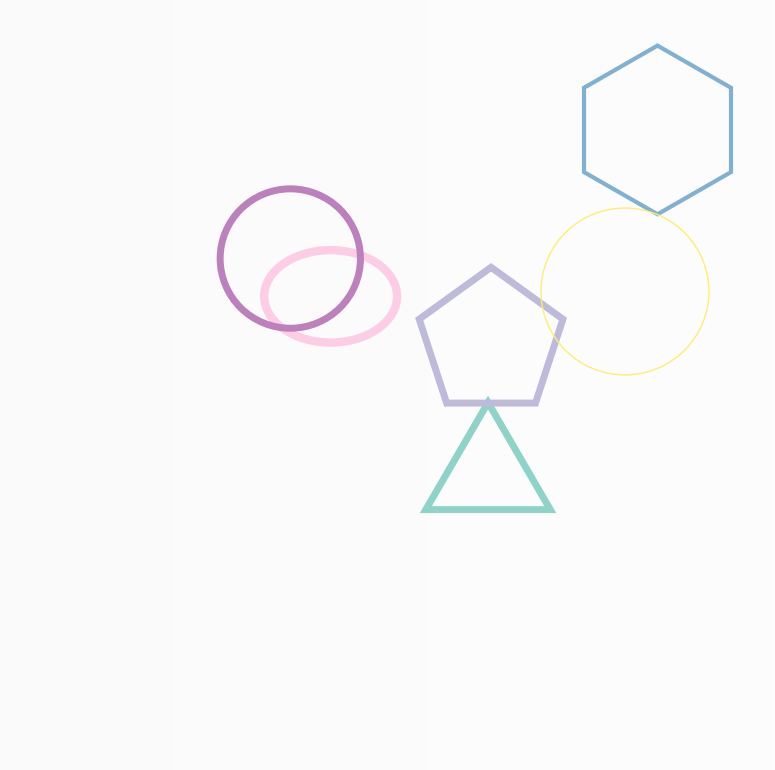[{"shape": "triangle", "thickness": 2.5, "radius": 0.46, "center": [0.63, 0.385]}, {"shape": "pentagon", "thickness": 2.5, "radius": 0.49, "center": [0.634, 0.555]}, {"shape": "hexagon", "thickness": 1.5, "radius": 0.55, "center": [0.848, 0.831]}, {"shape": "oval", "thickness": 3, "radius": 0.43, "center": [0.427, 0.615]}, {"shape": "circle", "thickness": 2.5, "radius": 0.45, "center": [0.375, 0.664]}, {"shape": "circle", "thickness": 0.5, "radius": 0.54, "center": [0.806, 0.621]}]